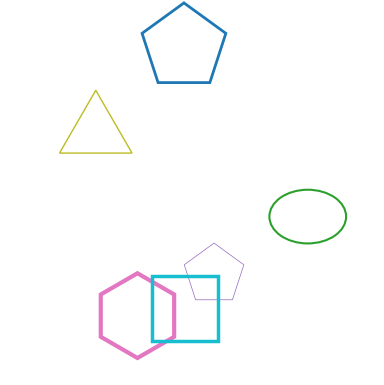[{"shape": "pentagon", "thickness": 2, "radius": 0.57, "center": [0.478, 0.878]}, {"shape": "oval", "thickness": 1.5, "radius": 0.5, "center": [0.799, 0.437]}, {"shape": "pentagon", "thickness": 0.5, "radius": 0.41, "center": [0.556, 0.287]}, {"shape": "hexagon", "thickness": 3, "radius": 0.55, "center": [0.357, 0.18]}, {"shape": "triangle", "thickness": 1, "radius": 0.54, "center": [0.249, 0.657]}, {"shape": "square", "thickness": 2.5, "radius": 0.43, "center": [0.481, 0.198]}]